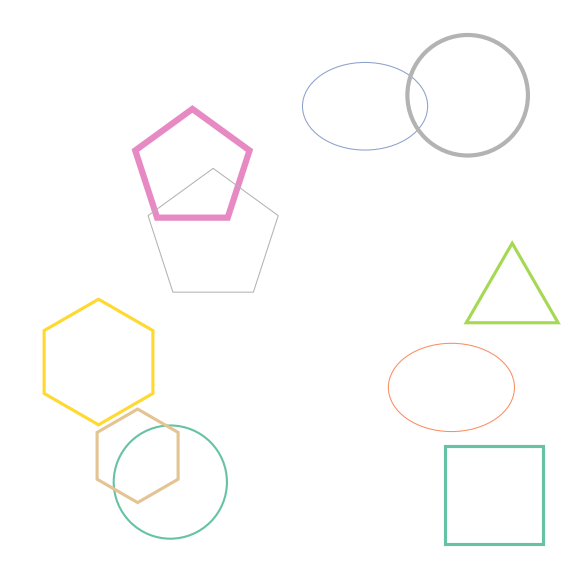[{"shape": "square", "thickness": 1.5, "radius": 0.42, "center": [0.855, 0.143]}, {"shape": "circle", "thickness": 1, "radius": 0.49, "center": [0.295, 0.164]}, {"shape": "oval", "thickness": 0.5, "radius": 0.55, "center": [0.782, 0.328]}, {"shape": "oval", "thickness": 0.5, "radius": 0.54, "center": [0.632, 0.815]}, {"shape": "pentagon", "thickness": 3, "radius": 0.52, "center": [0.333, 0.706]}, {"shape": "triangle", "thickness": 1.5, "radius": 0.46, "center": [0.887, 0.486]}, {"shape": "hexagon", "thickness": 1.5, "radius": 0.54, "center": [0.171, 0.372]}, {"shape": "hexagon", "thickness": 1.5, "radius": 0.4, "center": [0.238, 0.21]}, {"shape": "pentagon", "thickness": 0.5, "radius": 0.59, "center": [0.369, 0.589]}, {"shape": "circle", "thickness": 2, "radius": 0.52, "center": [0.81, 0.834]}]